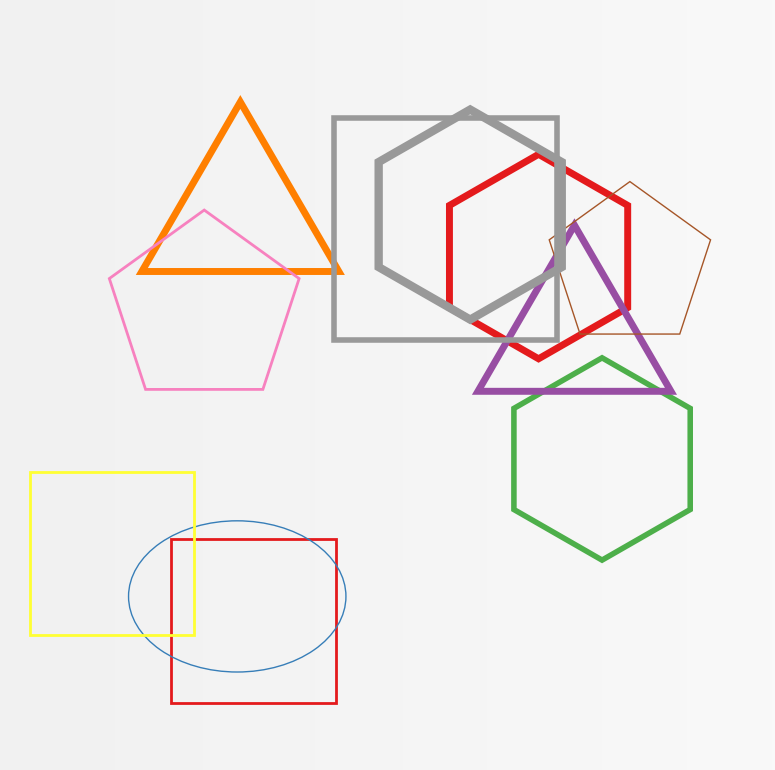[{"shape": "hexagon", "thickness": 2.5, "radius": 0.66, "center": [0.695, 0.667]}, {"shape": "square", "thickness": 1, "radius": 0.53, "center": [0.327, 0.194]}, {"shape": "oval", "thickness": 0.5, "radius": 0.7, "center": [0.306, 0.225]}, {"shape": "hexagon", "thickness": 2, "radius": 0.66, "center": [0.777, 0.404]}, {"shape": "triangle", "thickness": 2.5, "radius": 0.72, "center": [0.741, 0.564]}, {"shape": "triangle", "thickness": 2.5, "radius": 0.73, "center": [0.31, 0.721]}, {"shape": "square", "thickness": 1, "radius": 0.53, "center": [0.144, 0.281]}, {"shape": "pentagon", "thickness": 0.5, "radius": 0.55, "center": [0.813, 0.655]}, {"shape": "pentagon", "thickness": 1, "radius": 0.64, "center": [0.264, 0.598]}, {"shape": "hexagon", "thickness": 3, "radius": 0.68, "center": [0.607, 0.721]}, {"shape": "square", "thickness": 2, "radius": 0.72, "center": [0.575, 0.702]}]